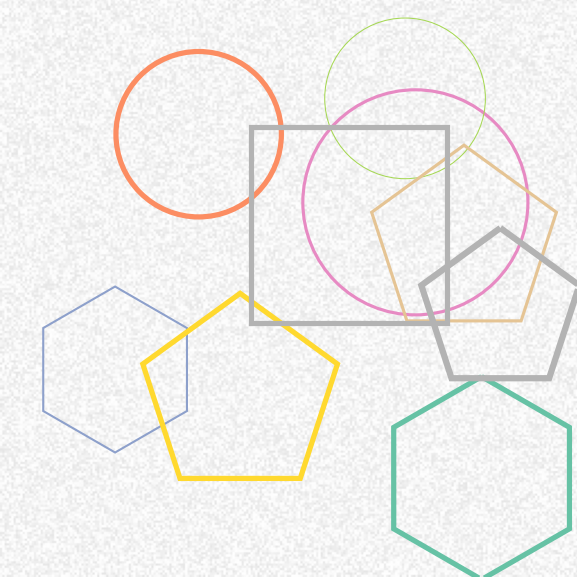[{"shape": "hexagon", "thickness": 2.5, "radius": 0.88, "center": [0.834, 0.171]}, {"shape": "circle", "thickness": 2.5, "radius": 0.72, "center": [0.344, 0.767]}, {"shape": "hexagon", "thickness": 1, "radius": 0.72, "center": [0.199, 0.359]}, {"shape": "circle", "thickness": 1.5, "radius": 0.97, "center": [0.719, 0.649]}, {"shape": "circle", "thickness": 0.5, "radius": 0.7, "center": [0.701, 0.829]}, {"shape": "pentagon", "thickness": 2.5, "radius": 0.89, "center": [0.416, 0.314]}, {"shape": "pentagon", "thickness": 1.5, "radius": 0.84, "center": [0.804, 0.58]}, {"shape": "pentagon", "thickness": 3, "radius": 0.72, "center": [0.866, 0.461]}, {"shape": "square", "thickness": 2.5, "radius": 0.85, "center": [0.605, 0.61]}]